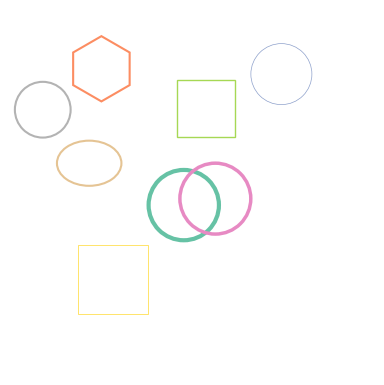[{"shape": "circle", "thickness": 3, "radius": 0.46, "center": [0.477, 0.467]}, {"shape": "hexagon", "thickness": 1.5, "radius": 0.42, "center": [0.263, 0.821]}, {"shape": "circle", "thickness": 0.5, "radius": 0.4, "center": [0.731, 0.807]}, {"shape": "circle", "thickness": 2.5, "radius": 0.46, "center": [0.559, 0.484]}, {"shape": "square", "thickness": 1, "radius": 0.37, "center": [0.535, 0.717]}, {"shape": "square", "thickness": 0.5, "radius": 0.45, "center": [0.294, 0.274]}, {"shape": "oval", "thickness": 1.5, "radius": 0.42, "center": [0.232, 0.576]}, {"shape": "circle", "thickness": 1.5, "radius": 0.36, "center": [0.111, 0.715]}]